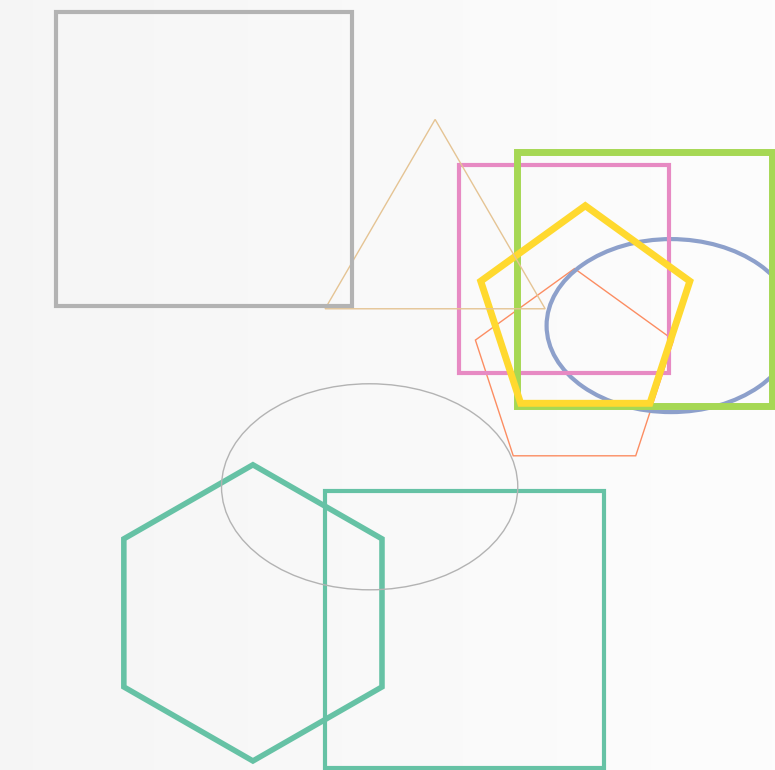[{"shape": "square", "thickness": 1.5, "radius": 0.9, "center": [0.6, 0.182]}, {"shape": "hexagon", "thickness": 2, "radius": 0.96, "center": [0.326, 0.204]}, {"shape": "pentagon", "thickness": 0.5, "radius": 0.67, "center": [0.741, 0.517]}, {"shape": "oval", "thickness": 1.5, "radius": 0.8, "center": [0.866, 0.577]}, {"shape": "square", "thickness": 1.5, "radius": 0.68, "center": [0.727, 0.651]}, {"shape": "square", "thickness": 2.5, "radius": 0.82, "center": [0.831, 0.638]}, {"shape": "pentagon", "thickness": 2.5, "radius": 0.71, "center": [0.755, 0.591]}, {"shape": "triangle", "thickness": 0.5, "radius": 0.82, "center": [0.561, 0.681]}, {"shape": "oval", "thickness": 0.5, "radius": 0.96, "center": [0.477, 0.368]}, {"shape": "square", "thickness": 1.5, "radius": 0.96, "center": [0.264, 0.793]}]